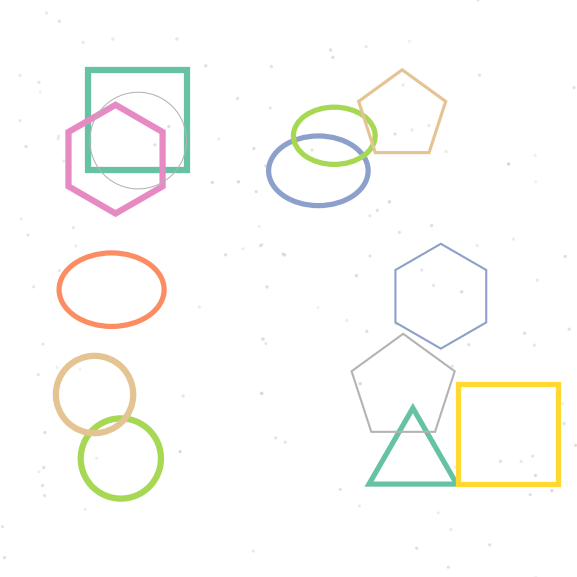[{"shape": "triangle", "thickness": 2.5, "radius": 0.44, "center": [0.715, 0.205]}, {"shape": "square", "thickness": 3, "radius": 0.43, "center": [0.239, 0.791]}, {"shape": "oval", "thickness": 2.5, "radius": 0.45, "center": [0.193, 0.498]}, {"shape": "hexagon", "thickness": 1, "radius": 0.45, "center": [0.763, 0.486]}, {"shape": "oval", "thickness": 2.5, "radius": 0.43, "center": [0.551, 0.703]}, {"shape": "hexagon", "thickness": 3, "radius": 0.47, "center": [0.2, 0.724]}, {"shape": "circle", "thickness": 3, "radius": 0.35, "center": [0.209, 0.205]}, {"shape": "oval", "thickness": 2.5, "radius": 0.35, "center": [0.579, 0.764]}, {"shape": "square", "thickness": 2.5, "radius": 0.43, "center": [0.879, 0.248]}, {"shape": "pentagon", "thickness": 1.5, "radius": 0.4, "center": [0.696, 0.799]}, {"shape": "circle", "thickness": 3, "radius": 0.33, "center": [0.164, 0.316]}, {"shape": "circle", "thickness": 0.5, "radius": 0.42, "center": [0.239, 0.756]}, {"shape": "pentagon", "thickness": 1, "radius": 0.47, "center": [0.698, 0.327]}]